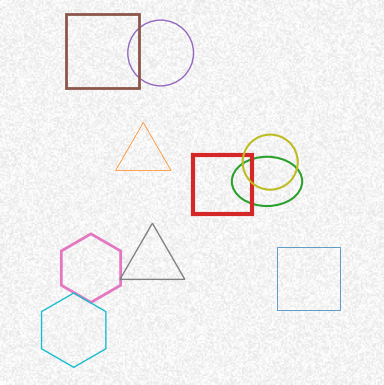[{"shape": "square", "thickness": 0.5, "radius": 0.41, "center": [0.801, 0.277]}, {"shape": "triangle", "thickness": 0.5, "radius": 0.42, "center": [0.372, 0.599]}, {"shape": "oval", "thickness": 1.5, "radius": 0.46, "center": [0.694, 0.529]}, {"shape": "square", "thickness": 3, "radius": 0.39, "center": [0.578, 0.521]}, {"shape": "circle", "thickness": 1, "radius": 0.43, "center": [0.417, 0.862]}, {"shape": "square", "thickness": 2, "radius": 0.48, "center": [0.266, 0.868]}, {"shape": "hexagon", "thickness": 2, "radius": 0.45, "center": [0.236, 0.304]}, {"shape": "triangle", "thickness": 1, "radius": 0.49, "center": [0.396, 0.323]}, {"shape": "circle", "thickness": 1.5, "radius": 0.36, "center": [0.702, 0.579]}, {"shape": "hexagon", "thickness": 1, "radius": 0.48, "center": [0.191, 0.142]}]